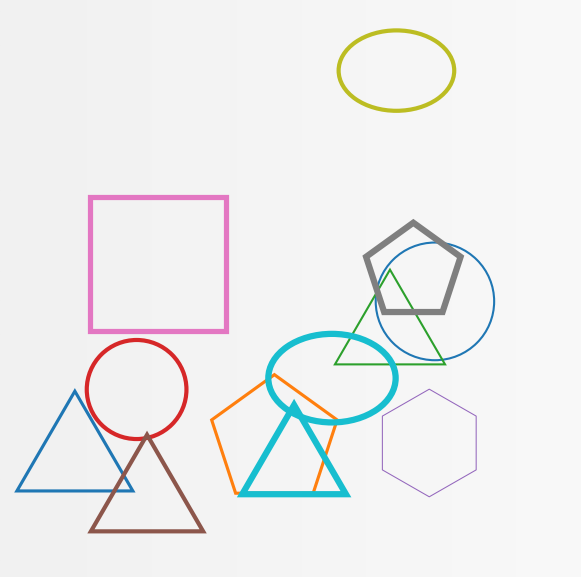[{"shape": "triangle", "thickness": 1.5, "radius": 0.58, "center": [0.129, 0.207]}, {"shape": "circle", "thickness": 1, "radius": 0.51, "center": [0.748, 0.477]}, {"shape": "pentagon", "thickness": 1.5, "radius": 0.57, "center": [0.472, 0.237]}, {"shape": "triangle", "thickness": 1, "radius": 0.55, "center": [0.671, 0.423]}, {"shape": "circle", "thickness": 2, "radius": 0.43, "center": [0.235, 0.325]}, {"shape": "hexagon", "thickness": 0.5, "radius": 0.47, "center": [0.739, 0.232]}, {"shape": "triangle", "thickness": 2, "radius": 0.56, "center": [0.253, 0.135]}, {"shape": "square", "thickness": 2.5, "radius": 0.58, "center": [0.272, 0.542]}, {"shape": "pentagon", "thickness": 3, "radius": 0.43, "center": [0.711, 0.528]}, {"shape": "oval", "thickness": 2, "radius": 0.5, "center": [0.682, 0.877]}, {"shape": "oval", "thickness": 3, "radius": 0.55, "center": [0.571, 0.344]}, {"shape": "triangle", "thickness": 3, "radius": 0.51, "center": [0.506, 0.195]}]